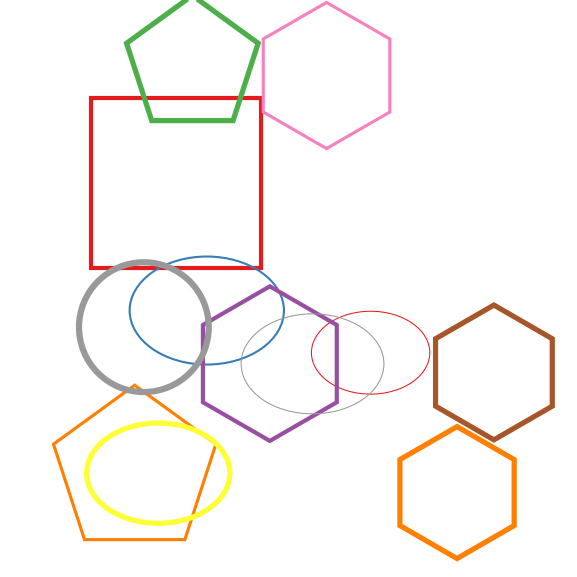[{"shape": "oval", "thickness": 0.5, "radius": 0.51, "center": [0.642, 0.388]}, {"shape": "square", "thickness": 2, "radius": 0.74, "center": [0.305, 0.682]}, {"shape": "oval", "thickness": 1, "radius": 0.67, "center": [0.358, 0.461]}, {"shape": "pentagon", "thickness": 2.5, "radius": 0.6, "center": [0.333, 0.887]}, {"shape": "hexagon", "thickness": 2, "radius": 0.67, "center": [0.467, 0.369]}, {"shape": "pentagon", "thickness": 1.5, "radius": 0.74, "center": [0.233, 0.184]}, {"shape": "hexagon", "thickness": 2.5, "radius": 0.57, "center": [0.791, 0.146]}, {"shape": "oval", "thickness": 2.5, "radius": 0.62, "center": [0.274, 0.18]}, {"shape": "hexagon", "thickness": 2.5, "radius": 0.58, "center": [0.855, 0.354]}, {"shape": "hexagon", "thickness": 1.5, "radius": 0.63, "center": [0.565, 0.868]}, {"shape": "circle", "thickness": 3, "radius": 0.56, "center": [0.249, 0.433]}, {"shape": "oval", "thickness": 0.5, "radius": 0.62, "center": [0.541, 0.369]}]